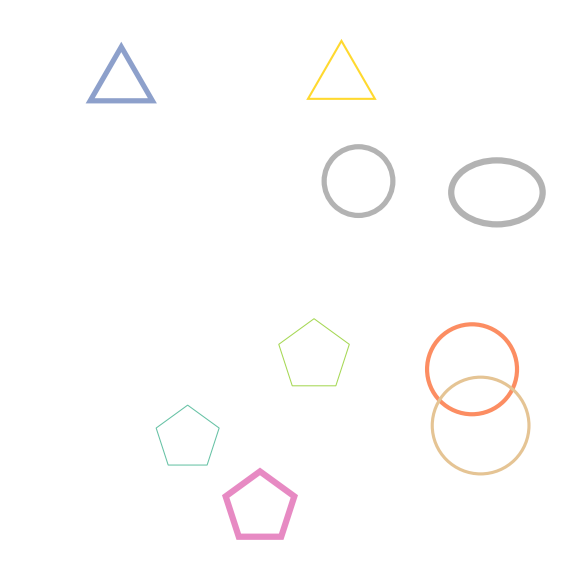[{"shape": "pentagon", "thickness": 0.5, "radius": 0.29, "center": [0.325, 0.24]}, {"shape": "circle", "thickness": 2, "radius": 0.39, "center": [0.817, 0.36]}, {"shape": "triangle", "thickness": 2.5, "radius": 0.31, "center": [0.21, 0.856]}, {"shape": "pentagon", "thickness": 3, "radius": 0.31, "center": [0.45, 0.12]}, {"shape": "pentagon", "thickness": 0.5, "radius": 0.32, "center": [0.544, 0.383]}, {"shape": "triangle", "thickness": 1, "radius": 0.33, "center": [0.591, 0.861]}, {"shape": "circle", "thickness": 1.5, "radius": 0.42, "center": [0.832, 0.262]}, {"shape": "circle", "thickness": 2.5, "radius": 0.3, "center": [0.621, 0.686]}, {"shape": "oval", "thickness": 3, "radius": 0.4, "center": [0.86, 0.666]}]